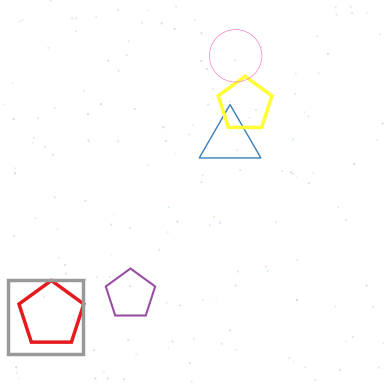[{"shape": "pentagon", "thickness": 2.5, "radius": 0.44, "center": [0.133, 0.183]}, {"shape": "triangle", "thickness": 1, "radius": 0.46, "center": [0.598, 0.636]}, {"shape": "pentagon", "thickness": 1.5, "radius": 0.34, "center": [0.339, 0.235]}, {"shape": "pentagon", "thickness": 2.5, "radius": 0.37, "center": [0.637, 0.728]}, {"shape": "circle", "thickness": 0.5, "radius": 0.34, "center": [0.612, 0.855]}, {"shape": "square", "thickness": 2.5, "radius": 0.48, "center": [0.118, 0.176]}]